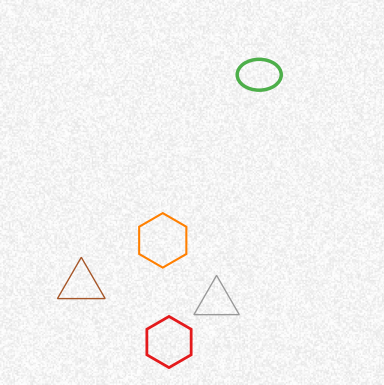[{"shape": "hexagon", "thickness": 2, "radius": 0.33, "center": [0.439, 0.112]}, {"shape": "oval", "thickness": 2.5, "radius": 0.29, "center": [0.673, 0.806]}, {"shape": "hexagon", "thickness": 1.5, "radius": 0.35, "center": [0.423, 0.376]}, {"shape": "triangle", "thickness": 1, "radius": 0.36, "center": [0.211, 0.26]}, {"shape": "triangle", "thickness": 1, "radius": 0.34, "center": [0.563, 0.217]}]